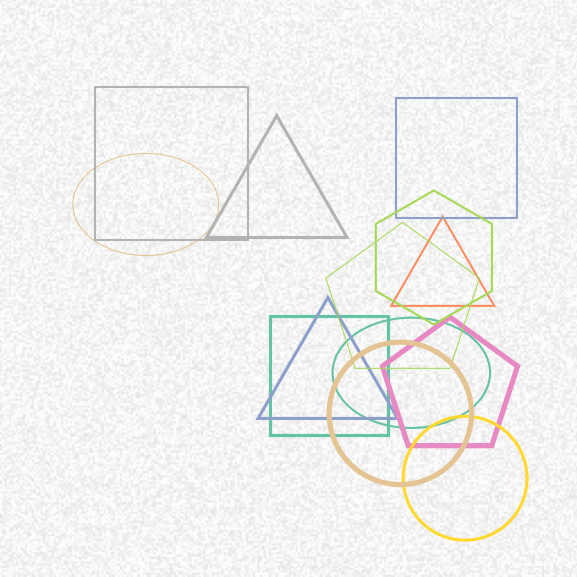[{"shape": "oval", "thickness": 1, "radius": 0.68, "center": [0.712, 0.354]}, {"shape": "square", "thickness": 1.5, "radius": 0.51, "center": [0.57, 0.349]}, {"shape": "triangle", "thickness": 1, "radius": 0.52, "center": [0.767, 0.521]}, {"shape": "square", "thickness": 1, "radius": 0.52, "center": [0.79, 0.726]}, {"shape": "triangle", "thickness": 1.5, "radius": 0.7, "center": [0.568, 0.344]}, {"shape": "pentagon", "thickness": 2.5, "radius": 0.62, "center": [0.779, 0.327]}, {"shape": "pentagon", "thickness": 0.5, "radius": 0.7, "center": [0.697, 0.474]}, {"shape": "hexagon", "thickness": 1, "radius": 0.58, "center": [0.751, 0.553]}, {"shape": "circle", "thickness": 1.5, "radius": 0.54, "center": [0.805, 0.171]}, {"shape": "oval", "thickness": 0.5, "radius": 0.63, "center": [0.252, 0.645]}, {"shape": "circle", "thickness": 2.5, "radius": 0.62, "center": [0.693, 0.283]}, {"shape": "square", "thickness": 1, "radius": 0.66, "center": [0.297, 0.716]}, {"shape": "triangle", "thickness": 1.5, "radius": 0.7, "center": [0.479, 0.658]}]